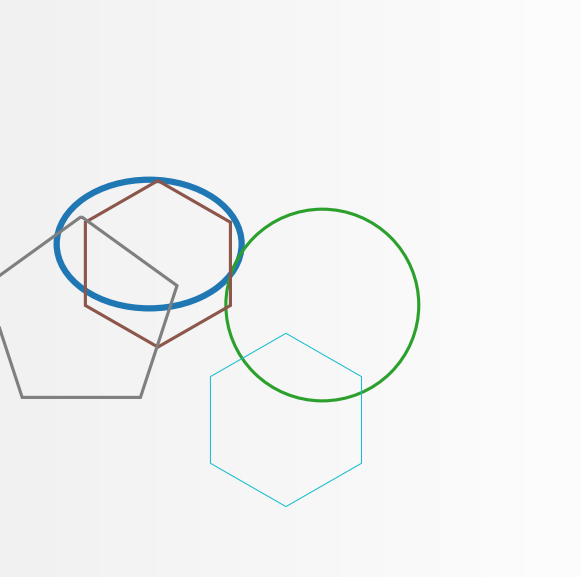[{"shape": "oval", "thickness": 3, "radius": 0.8, "center": [0.257, 0.577]}, {"shape": "circle", "thickness": 1.5, "radius": 0.83, "center": [0.555, 0.471]}, {"shape": "hexagon", "thickness": 1.5, "radius": 0.72, "center": [0.272, 0.542]}, {"shape": "pentagon", "thickness": 1.5, "radius": 0.87, "center": [0.14, 0.451]}, {"shape": "hexagon", "thickness": 0.5, "radius": 0.75, "center": [0.492, 0.272]}]